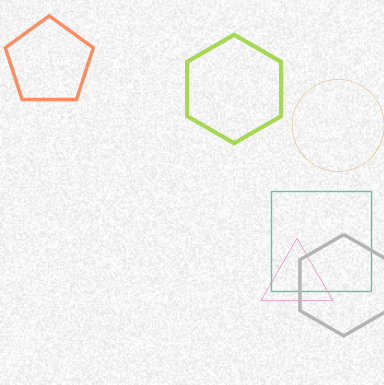[{"shape": "square", "thickness": 1, "radius": 0.65, "center": [0.833, 0.375]}, {"shape": "pentagon", "thickness": 2.5, "radius": 0.6, "center": [0.128, 0.839]}, {"shape": "triangle", "thickness": 0.5, "radius": 0.54, "center": [0.771, 0.273]}, {"shape": "hexagon", "thickness": 3, "radius": 0.7, "center": [0.608, 0.769]}, {"shape": "circle", "thickness": 0.5, "radius": 0.6, "center": [0.878, 0.674]}, {"shape": "hexagon", "thickness": 2.5, "radius": 0.66, "center": [0.893, 0.259]}]